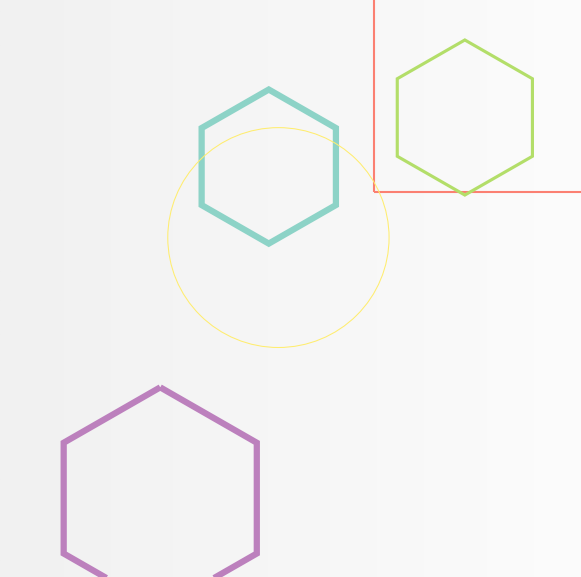[{"shape": "hexagon", "thickness": 3, "radius": 0.67, "center": [0.462, 0.711]}, {"shape": "square", "thickness": 1, "radius": 0.91, "center": [0.827, 0.85]}, {"shape": "hexagon", "thickness": 1.5, "radius": 0.67, "center": [0.8, 0.796]}, {"shape": "hexagon", "thickness": 3, "radius": 0.96, "center": [0.276, 0.137]}, {"shape": "circle", "thickness": 0.5, "radius": 0.95, "center": [0.479, 0.588]}]